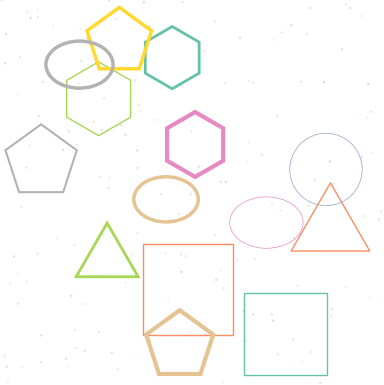[{"shape": "square", "thickness": 1, "radius": 0.54, "center": [0.742, 0.133]}, {"shape": "hexagon", "thickness": 2, "radius": 0.4, "center": [0.447, 0.85]}, {"shape": "square", "thickness": 1, "radius": 0.59, "center": [0.488, 0.248]}, {"shape": "triangle", "thickness": 1, "radius": 0.59, "center": [0.858, 0.407]}, {"shape": "circle", "thickness": 0.5, "radius": 0.47, "center": [0.847, 0.56]}, {"shape": "hexagon", "thickness": 3, "radius": 0.42, "center": [0.507, 0.625]}, {"shape": "oval", "thickness": 0.5, "radius": 0.48, "center": [0.692, 0.422]}, {"shape": "triangle", "thickness": 2, "radius": 0.46, "center": [0.278, 0.328]}, {"shape": "hexagon", "thickness": 1, "radius": 0.48, "center": [0.256, 0.744]}, {"shape": "pentagon", "thickness": 2.5, "radius": 0.44, "center": [0.31, 0.893]}, {"shape": "pentagon", "thickness": 3, "radius": 0.46, "center": [0.467, 0.103]}, {"shape": "oval", "thickness": 2.5, "radius": 0.42, "center": [0.431, 0.482]}, {"shape": "pentagon", "thickness": 1.5, "radius": 0.49, "center": [0.107, 0.58]}, {"shape": "oval", "thickness": 2.5, "radius": 0.44, "center": [0.207, 0.832]}]